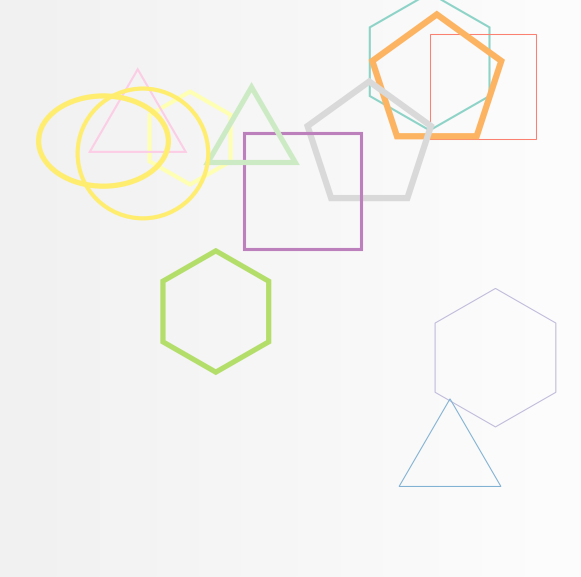[{"shape": "hexagon", "thickness": 1, "radius": 0.59, "center": [0.739, 0.892]}, {"shape": "hexagon", "thickness": 2, "radius": 0.4, "center": [0.327, 0.76]}, {"shape": "hexagon", "thickness": 0.5, "radius": 0.6, "center": [0.852, 0.38]}, {"shape": "square", "thickness": 0.5, "radius": 0.45, "center": [0.831, 0.849]}, {"shape": "triangle", "thickness": 0.5, "radius": 0.51, "center": [0.774, 0.207]}, {"shape": "pentagon", "thickness": 3, "radius": 0.58, "center": [0.752, 0.858]}, {"shape": "hexagon", "thickness": 2.5, "radius": 0.53, "center": [0.371, 0.46]}, {"shape": "triangle", "thickness": 1, "radius": 0.48, "center": [0.237, 0.784]}, {"shape": "pentagon", "thickness": 3, "radius": 0.56, "center": [0.635, 0.746]}, {"shape": "square", "thickness": 1.5, "radius": 0.5, "center": [0.52, 0.668]}, {"shape": "triangle", "thickness": 2.5, "radius": 0.44, "center": [0.433, 0.761]}, {"shape": "circle", "thickness": 2, "radius": 0.56, "center": [0.246, 0.733]}, {"shape": "oval", "thickness": 2.5, "radius": 0.56, "center": [0.178, 0.755]}]